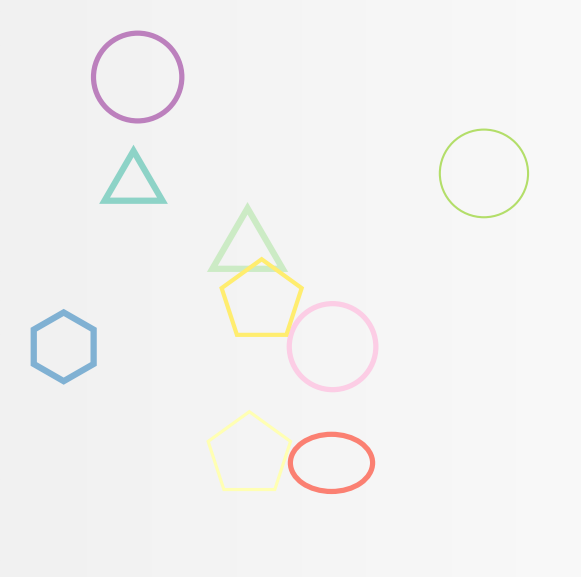[{"shape": "triangle", "thickness": 3, "radius": 0.29, "center": [0.23, 0.68]}, {"shape": "pentagon", "thickness": 1.5, "radius": 0.37, "center": [0.429, 0.212]}, {"shape": "oval", "thickness": 2.5, "radius": 0.35, "center": [0.57, 0.198]}, {"shape": "hexagon", "thickness": 3, "radius": 0.3, "center": [0.11, 0.399]}, {"shape": "circle", "thickness": 1, "radius": 0.38, "center": [0.833, 0.699]}, {"shape": "circle", "thickness": 2.5, "radius": 0.37, "center": [0.572, 0.399]}, {"shape": "circle", "thickness": 2.5, "radius": 0.38, "center": [0.237, 0.866]}, {"shape": "triangle", "thickness": 3, "radius": 0.35, "center": [0.426, 0.569]}, {"shape": "pentagon", "thickness": 2, "radius": 0.36, "center": [0.45, 0.478]}]